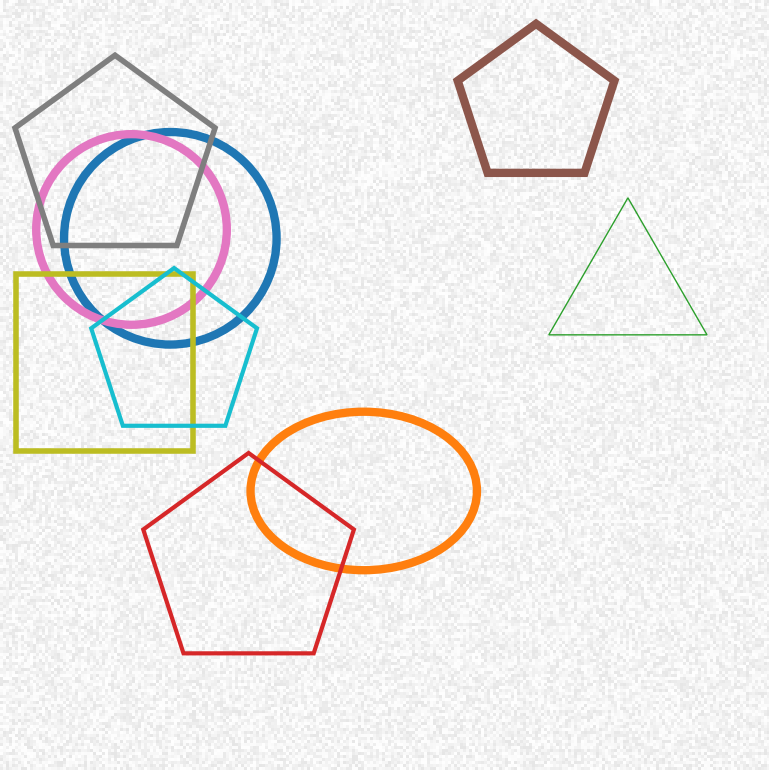[{"shape": "circle", "thickness": 3, "radius": 0.69, "center": [0.221, 0.691]}, {"shape": "oval", "thickness": 3, "radius": 0.74, "center": [0.472, 0.362]}, {"shape": "triangle", "thickness": 0.5, "radius": 0.59, "center": [0.815, 0.624]}, {"shape": "pentagon", "thickness": 1.5, "radius": 0.72, "center": [0.323, 0.268]}, {"shape": "pentagon", "thickness": 3, "radius": 0.54, "center": [0.696, 0.862]}, {"shape": "circle", "thickness": 3, "radius": 0.62, "center": [0.171, 0.702]}, {"shape": "pentagon", "thickness": 2, "radius": 0.68, "center": [0.149, 0.792]}, {"shape": "square", "thickness": 2, "radius": 0.58, "center": [0.136, 0.529]}, {"shape": "pentagon", "thickness": 1.5, "radius": 0.57, "center": [0.226, 0.539]}]